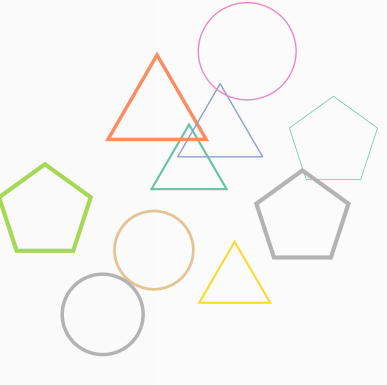[{"shape": "triangle", "thickness": 1.5, "radius": 0.56, "center": [0.488, 0.565]}, {"shape": "pentagon", "thickness": 0.5, "radius": 0.6, "center": [0.86, 0.63]}, {"shape": "triangle", "thickness": 2.5, "radius": 0.73, "center": [0.405, 0.711]}, {"shape": "triangle", "thickness": 1, "radius": 0.63, "center": [0.568, 0.656]}, {"shape": "circle", "thickness": 1, "radius": 0.63, "center": [0.638, 0.867]}, {"shape": "pentagon", "thickness": 3, "radius": 0.62, "center": [0.116, 0.449]}, {"shape": "triangle", "thickness": 1.5, "radius": 0.53, "center": [0.606, 0.266]}, {"shape": "circle", "thickness": 2, "radius": 0.51, "center": [0.397, 0.35]}, {"shape": "circle", "thickness": 2.5, "radius": 0.52, "center": [0.265, 0.183]}, {"shape": "pentagon", "thickness": 3, "radius": 0.62, "center": [0.78, 0.432]}]